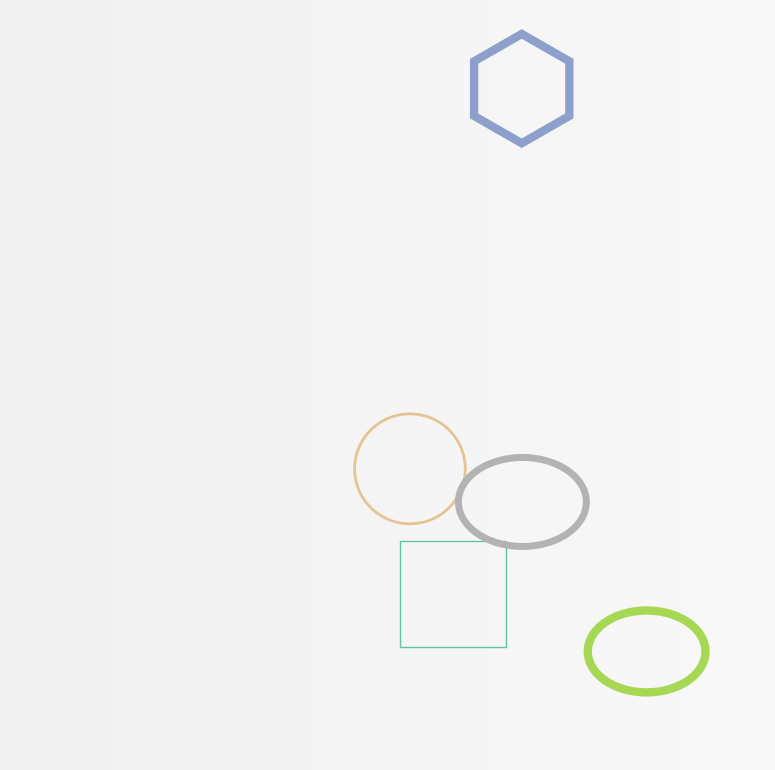[{"shape": "square", "thickness": 0.5, "radius": 0.34, "center": [0.584, 0.228]}, {"shape": "hexagon", "thickness": 3, "radius": 0.35, "center": [0.673, 0.885]}, {"shape": "oval", "thickness": 3, "radius": 0.38, "center": [0.834, 0.154]}, {"shape": "circle", "thickness": 1, "radius": 0.36, "center": [0.529, 0.391]}, {"shape": "oval", "thickness": 2.5, "radius": 0.41, "center": [0.674, 0.348]}]